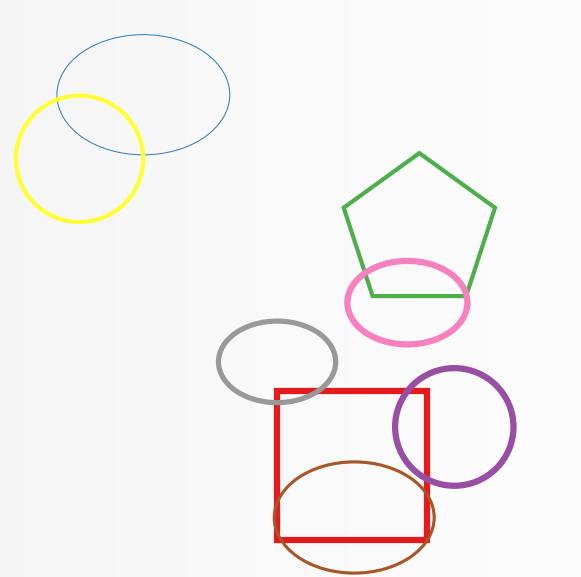[{"shape": "square", "thickness": 3, "radius": 0.65, "center": [0.605, 0.193]}, {"shape": "oval", "thickness": 0.5, "radius": 0.74, "center": [0.247, 0.835]}, {"shape": "pentagon", "thickness": 2, "radius": 0.68, "center": [0.721, 0.597]}, {"shape": "circle", "thickness": 3, "radius": 0.51, "center": [0.782, 0.26]}, {"shape": "circle", "thickness": 2, "radius": 0.55, "center": [0.137, 0.724]}, {"shape": "oval", "thickness": 1.5, "radius": 0.69, "center": [0.609, 0.103]}, {"shape": "oval", "thickness": 3, "radius": 0.52, "center": [0.701, 0.475]}, {"shape": "oval", "thickness": 2.5, "radius": 0.5, "center": [0.477, 0.373]}]